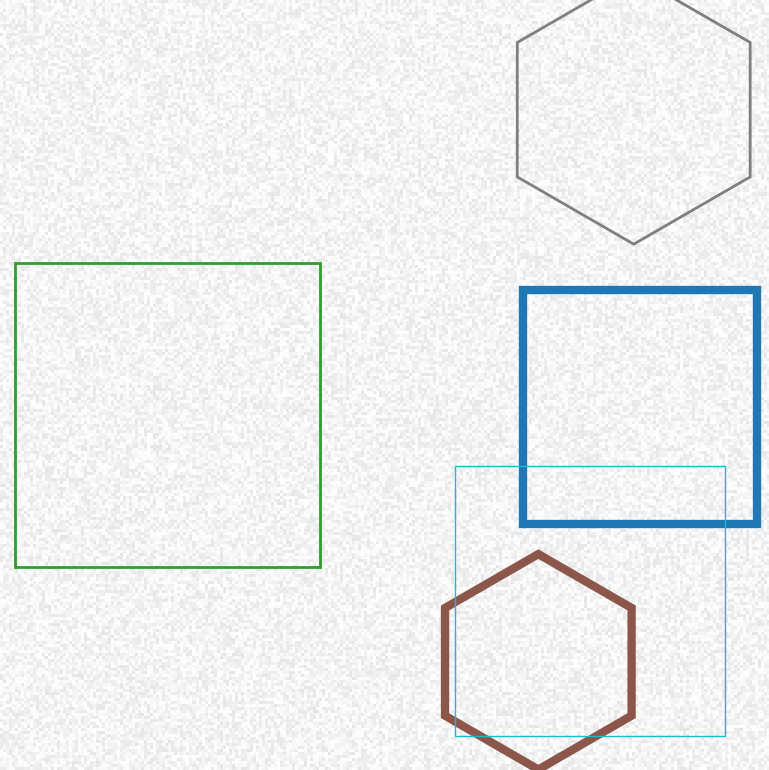[{"shape": "square", "thickness": 3, "radius": 0.76, "center": [0.831, 0.472]}, {"shape": "square", "thickness": 1, "radius": 0.99, "center": [0.217, 0.461]}, {"shape": "hexagon", "thickness": 3, "radius": 0.7, "center": [0.699, 0.14]}, {"shape": "hexagon", "thickness": 1, "radius": 0.87, "center": [0.823, 0.858]}, {"shape": "square", "thickness": 0.5, "radius": 0.88, "center": [0.766, 0.219]}]